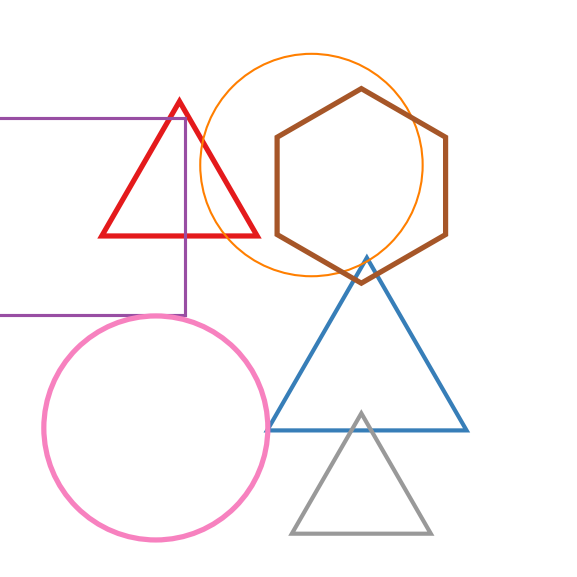[{"shape": "triangle", "thickness": 2.5, "radius": 0.78, "center": [0.311, 0.668]}, {"shape": "triangle", "thickness": 2, "radius": 1.0, "center": [0.635, 0.354]}, {"shape": "square", "thickness": 1.5, "radius": 0.85, "center": [0.15, 0.624]}, {"shape": "circle", "thickness": 1, "radius": 0.96, "center": [0.539, 0.713]}, {"shape": "hexagon", "thickness": 2.5, "radius": 0.84, "center": [0.626, 0.677]}, {"shape": "circle", "thickness": 2.5, "radius": 0.97, "center": [0.27, 0.258]}, {"shape": "triangle", "thickness": 2, "radius": 0.69, "center": [0.626, 0.144]}]